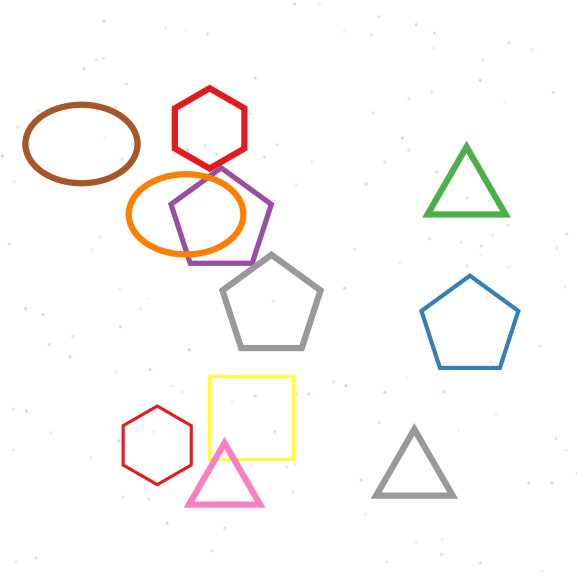[{"shape": "hexagon", "thickness": 3, "radius": 0.35, "center": [0.363, 0.777]}, {"shape": "hexagon", "thickness": 1.5, "radius": 0.34, "center": [0.272, 0.228]}, {"shape": "pentagon", "thickness": 2, "radius": 0.44, "center": [0.814, 0.433]}, {"shape": "triangle", "thickness": 3, "radius": 0.39, "center": [0.808, 0.667]}, {"shape": "pentagon", "thickness": 2.5, "radius": 0.46, "center": [0.383, 0.617]}, {"shape": "oval", "thickness": 3, "radius": 0.5, "center": [0.322, 0.628]}, {"shape": "square", "thickness": 1.5, "radius": 0.36, "center": [0.435, 0.276]}, {"shape": "oval", "thickness": 3, "radius": 0.49, "center": [0.141, 0.75]}, {"shape": "triangle", "thickness": 3, "radius": 0.36, "center": [0.389, 0.161]}, {"shape": "triangle", "thickness": 3, "radius": 0.38, "center": [0.718, 0.179]}, {"shape": "pentagon", "thickness": 3, "radius": 0.45, "center": [0.47, 0.469]}]